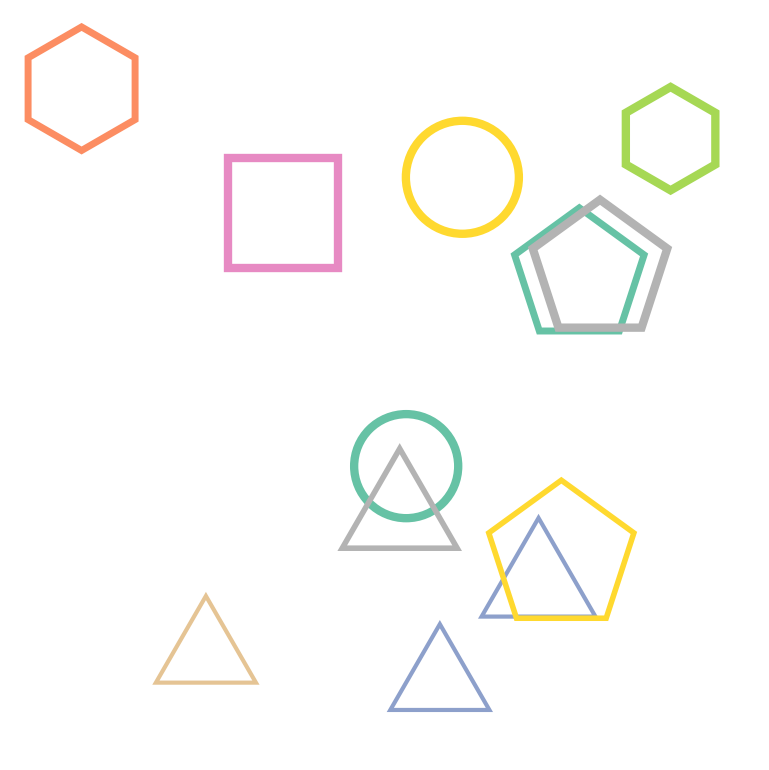[{"shape": "pentagon", "thickness": 2.5, "radius": 0.44, "center": [0.752, 0.642]}, {"shape": "circle", "thickness": 3, "radius": 0.34, "center": [0.528, 0.395]}, {"shape": "hexagon", "thickness": 2.5, "radius": 0.4, "center": [0.106, 0.885]}, {"shape": "triangle", "thickness": 1.5, "radius": 0.43, "center": [0.699, 0.242]}, {"shape": "triangle", "thickness": 1.5, "radius": 0.37, "center": [0.571, 0.115]}, {"shape": "square", "thickness": 3, "radius": 0.36, "center": [0.368, 0.723]}, {"shape": "hexagon", "thickness": 3, "radius": 0.34, "center": [0.871, 0.82]}, {"shape": "pentagon", "thickness": 2, "radius": 0.5, "center": [0.729, 0.277]}, {"shape": "circle", "thickness": 3, "radius": 0.37, "center": [0.6, 0.77]}, {"shape": "triangle", "thickness": 1.5, "radius": 0.38, "center": [0.267, 0.151]}, {"shape": "pentagon", "thickness": 3, "radius": 0.46, "center": [0.779, 0.649]}, {"shape": "triangle", "thickness": 2, "radius": 0.43, "center": [0.519, 0.331]}]